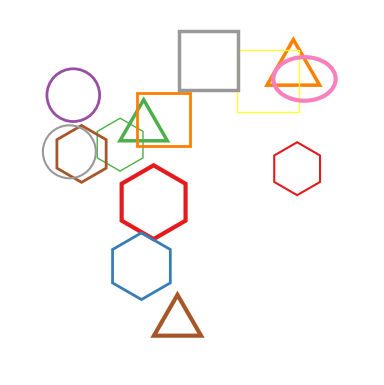[{"shape": "hexagon", "thickness": 3, "radius": 0.48, "center": [0.399, 0.475]}, {"shape": "hexagon", "thickness": 1.5, "radius": 0.34, "center": [0.772, 0.562]}, {"shape": "hexagon", "thickness": 2, "radius": 0.43, "center": [0.367, 0.309]}, {"shape": "hexagon", "thickness": 1, "radius": 0.34, "center": [0.312, 0.624]}, {"shape": "triangle", "thickness": 2.5, "radius": 0.36, "center": [0.373, 0.67]}, {"shape": "circle", "thickness": 2, "radius": 0.34, "center": [0.19, 0.753]}, {"shape": "square", "thickness": 2, "radius": 0.34, "center": [0.425, 0.689]}, {"shape": "triangle", "thickness": 2.5, "radius": 0.39, "center": [0.762, 0.818]}, {"shape": "square", "thickness": 1, "radius": 0.4, "center": [0.696, 0.79]}, {"shape": "triangle", "thickness": 3, "radius": 0.35, "center": [0.461, 0.163]}, {"shape": "hexagon", "thickness": 2, "radius": 0.37, "center": [0.212, 0.6]}, {"shape": "oval", "thickness": 3, "radius": 0.4, "center": [0.791, 0.795]}, {"shape": "circle", "thickness": 1.5, "radius": 0.34, "center": [0.18, 0.606]}, {"shape": "square", "thickness": 2.5, "radius": 0.38, "center": [0.542, 0.843]}]